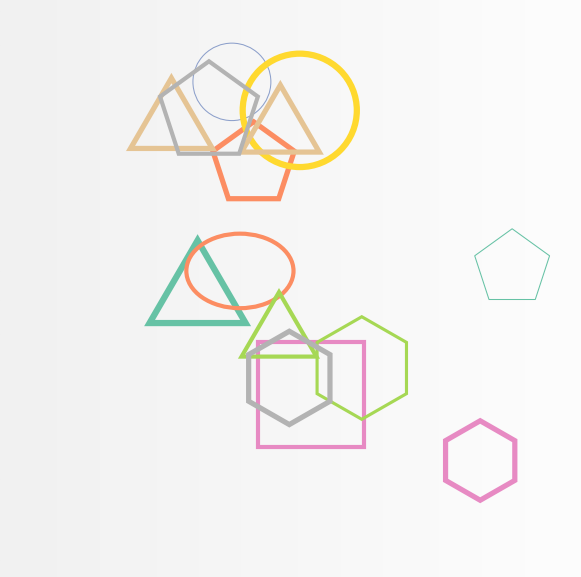[{"shape": "pentagon", "thickness": 0.5, "radius": 0.34, "center": [0.881, 0.535]}, {"shape": "triangle", "thickness": 3, "radius": 0.48, "center": [0.34, 0.487]}, {"shape": "oval", "thickness": 2, "radius": 0.46, "center": [0.413, 0.53]}, {"shape": "pentagon", "thickness": 2.5, "radius": 0.37, "center": [0.436, 0.715]}, {"shape": "circle", "thickness": 0.5, "radius": 0.34, "center": [0.399, 0.857]}, {"shape": "hexagon", "thickness": 2.5, "radius": 0.34, "center": [0.826, 0.202]}, {"shape": "square", "thickness": 2, "radius": 0.45, "center": [0.535, 0.316]}, {"shape": "hexagon", "thickness": 1.5, "radius": 0.44, "center": [0.622, 0.362]}, {"shape": "triangle", "thickness": 2, "radius": 0.37, "center": [0.48, 0.419]}, {"shape": "circle", "thickness": 3, "radius": 0.49, "center": [0.516, 0.808]}, {"shape": "triangle", "thickness": 2.5, "radius": 0.41, "center": [0.295, 0.783]}, {"shape": "triangle", "thickness": 2.5, "radius": 0.39, "center": [0.482, 0.774]}, {"shape": "hexagon", "thickness": 2.5, "radius": 0.4, "center": [0.498, 0.345]}, {"shape": "pentagon", "thickness": 2, "radius": 0.44, "center": [0.359, 0.805]}]